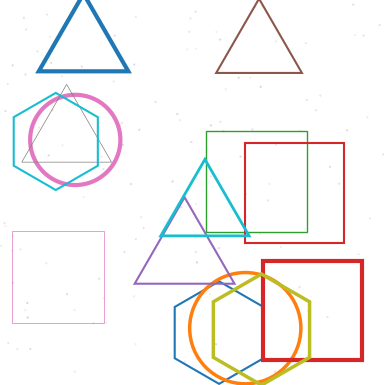[{"shape": "triangle", "thickness": 3, "radius": 0.67, "center": [0.217, 0.882]}, {"shape": "hexagon", "thickness": 1.5, "radius": 0.67, "center": [0.569, 0.136]}, {"shape": "circle", "thickness": 2.5, "radius": 0.72, "center": [0.637, 0.148]}, {"shape": "square", "thickness": 1, "radius": 0.66, "center": [0.665, 0.529]}, {"shape": "square", "thickness": 3, "radius": 0.64, "center": [0.811, 0.193]}, {"shape": "square", "thickness": 1.5, "radius": 0.64, "center": [0.765, 0.499]}, {"shape": "triangle", "thickness": 1.5, "radius": 0.75, "center": [0.479, 0.338]}, {"shape": "triangle", "thickness": 1.5, "radius": 0.64, "center": [0.673, 0.875]}, {"shape": "square", "thickness": 0.5, "radius": 0.6, "center": [0.15, 0.281]}, {"shape": "circle", "thickness": 3, "radius": 0.59, "center": [0.195, 0.637]}, {"shape": "triangle", "thickness": 0.5, "radius": 0.67, "center": [0.173, 0.646]}, {"shape": "hexagon", "thickness": 2.5, "radius": 0.72, "center": [0.679, 0.144]}, {"shape": "triangle", "thickness": 2, "radius": 0.66, "center": [0.532, 0.454]}, {"shape": "hexagon", "thickness": 1.5, "radius": 0.63, "center": [0.145, 0.633]}]